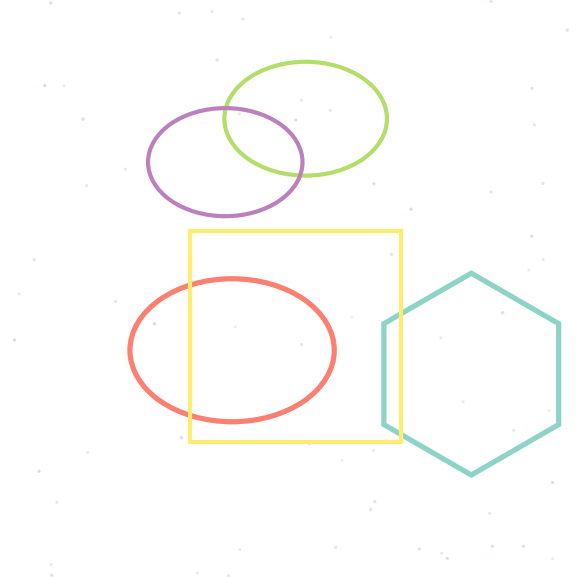[{"shape": "hexagon", "thickness": 2.5, "radius": 0.87, "center": [0.816, 0.351]}, {"shape": "oval", "thickness": 2.5, "radius": 0.88, "center": [0.402, 0.393]}, {"shape": "oval", "thickness": 2, "radius": 0.7, "center": [0.529, 0.794]}, {"shape": "oval", "thickness": 2, "radius": 0.67, "center": [0.39, 0.718]}, {"shape": "square", "thickness": 2, "radius": 0.91, "center": [0.512, 0.416]}]